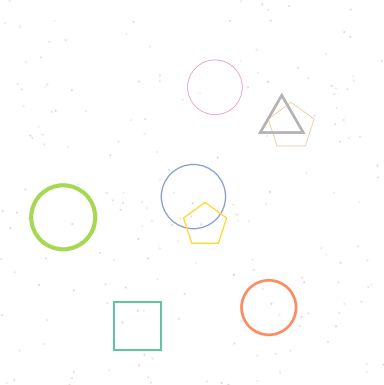[{"shape": "square", "thickness": 1.5, "radius": 0.31, "center": [0.357, 0.153]}, {"shape": "circle", "thickness": 2, "radius": 0.35, "center": [0.698, 0.201]}, {"shape": "circle", "thickness": 1, "radius": 0.42, "center": [0.502, 0.489]}, {"shape": "circle", "thickness": 0.5, "radius": 0.36, "center": [0.558, 0.773]}, {"shape": "circle", "thickness": 3, "radius": 0.42, "center": [0.164, 0.436]}, {"shape": "pentagon", "thickness": 1, "radius": 0.29, "center": [0.533, 0.416]}, {"shape": "pentagon", "thickness": 0.5, "radius": 0.31, "center": [0.756, 0.671]}, {"shape": "triangle", "thickness": 2, "radius": 0.32, "center": [0.732, 0.688]}]